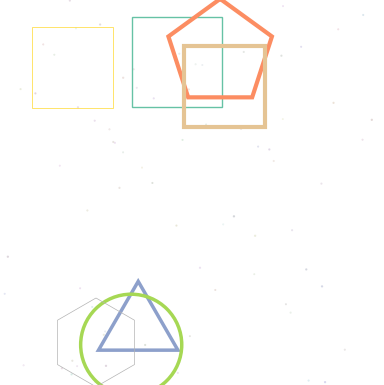[{"shape": "square", "thickness": 1, "radius": 0.58, "center": [0.459, 0.84]}, {"shape": "pentagon", "thickness": 3, "radius": 0.71, "center": [0.572, 0.862]}, {"shape": "triangle", "thickness": 2.5, "radius": 0.6, "center": [0.359, 0.15]}, {"shape": "circle", "thickness": 2.5, "radius": 0.66, "center": [0.341, 0.105]}, {"shape": "square", "thickness": 0.5, "radius": 0.53, "center": [0.188, 0.826]}, {"shape": "square", "thickness": 3, "radius": 0.53, "center": [0.583, 0.775]}, {"shape": "hexagon", "thickness": 0.5, "radius": 0.58, "center": [0.249, 0.111]}]